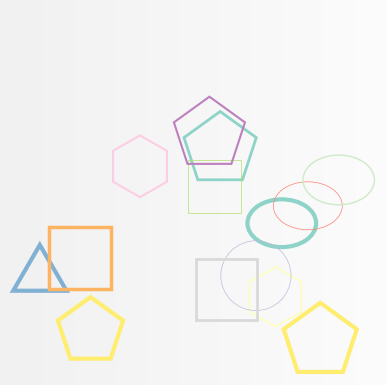[{"shape": "pentagon", "thickness": 2, "radius": 0.49, "center": [0.568, 0.612]}, {"shape": "oval", "thickness": 3, "radius": 0.44, "center": [0.727, 0.42]}, {"shape": "hexagon", "thickness": 1, "radius": 0.39, "center": [0.711, 0.229]}, {"shape": "circle", "thickness": 0.5, "radius": 0.45, "center": [0.66, 0.284]}, {"shape": "oval", "thickness": 0.5, "radius": 0.45, "center": [0.794, 0.465]}, {"shape": "triangle", "thickness": 3, "radius": 0.4, "center": [0.103, 0.285]}, {"shape": "square", "thickness": 2.5, "radius": 0.4, "center": [0.207, 0.329]}, {"shape": "square", "thickness": 0.5, "radius": 0.34, "center": [0.553, 0.516]}, {"shape": "hexagon", "thickness": 1.5, "radius": 0.4, "center": [0.361, 0.568]}, {"shape": "square", "thickness": 2, "radius": 0.39, "center": [0.584, 0.248]}, {"shape": "pentagon", "thickness": 1.5, "radius": 0.48, "center": [0.54, 0.652]}, {"shape": "oval", "thickness": 1, "radius": 0.46, "center": [0.874, 0.533]}, {"shape": "pentagon", "thickness": 3, "radius": 0.5, "center": [0.826, 0.114]}, {"shape": "pentagon", "thickness": 3, "radius": 0.44, "center": [0.234, 0.14]}]